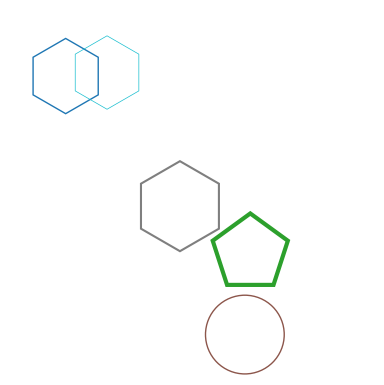[{"shape": "hexagon", "thickness": 1, "radius": 0.49, "center": [0.171, 0.802]}, {"shape": "pentagon", "thickness": 3, "radius": 0.51, "center": [0.65, 0.343]}, {"shape": "circle", "thickness": 1, "radius": 0.51, "center": [0.636, 0.131]}, {"shape": "hexagon", "thickness": 1.5, "radius": 0.58, "center": [0.467, 0.464]}, {"shape": "hexagon", "thickness": 0.5, "radius": 0.48, "center": [0.278, 0.812]}]